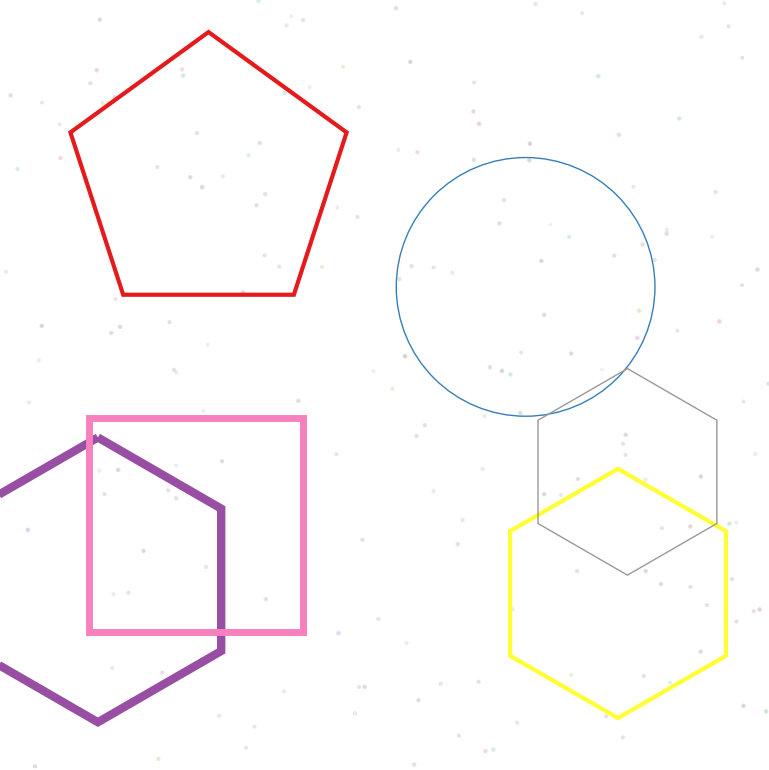[{"shape": "pentagon", "thickness": 1.5, "radius": 0.94, "center": [0.271, 0.77]}, {"shape": "circle", "thickness": 0.5, "radius": 0.84, "center": [0.683, 0.627]}, {"shape": "hexagon", "thickness": 3, "radius": 0.92, "center": [0.127, 0.247]}, {"shape": "hexagon", "thickness": 1.5, "radius": 0.81, "center": [0.803, 0.229]}, {"shape": "square", "thickness": 2.5, "radius": 0.69, "center": [0.255, 0.318]}, {"shape": "hexagon", "thickness": 0.5, "radius": 0.67, "center": [0.815, 0.387]}]